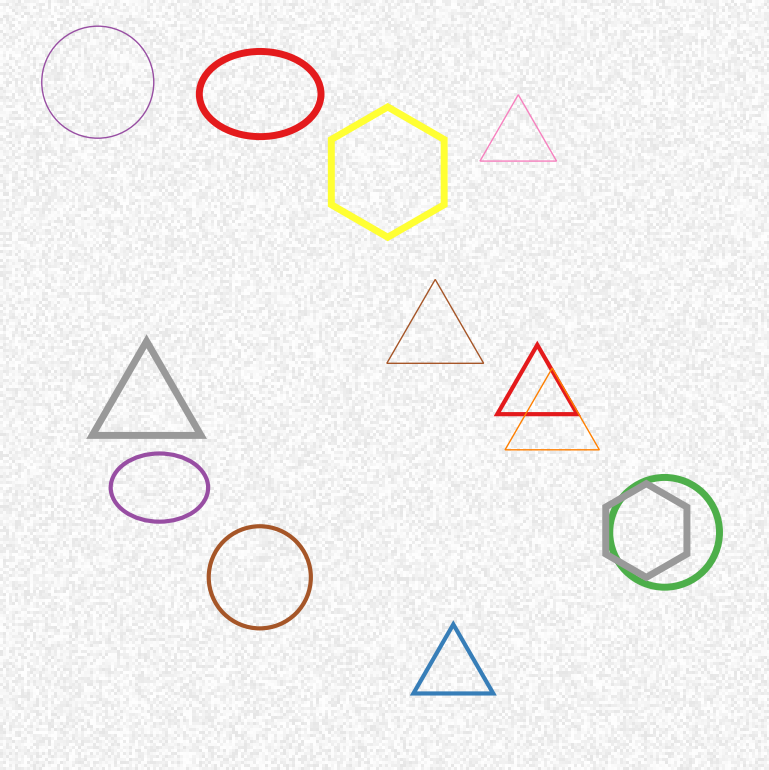[{"shape": "oval", "thickness": 2.5, "radius": 0.4, "center": [0.338, 0.878]}, {"shape": "triangle", "thickness": 1.5, "radius": 0.3, "center": [0.698, 0.492]}, {"shape": "triangle", "thickness": 1.5, "radius": 0.3, "center": [0.589, 0.129]}, {"shape": "circle", "thickness": 2.5, "radius": 0.36, "center": [0.863, 0.309]}, {"shape": "oval", "thickness": 1.5, "radius": 0.32, "center": [0.207, 0.367]}, {"shape": "circle", "thickness": 0.5, "radius": 0.36, "center": [0.127, 0.893]}, {"shape": "triangle", "thickness": 0.5, "radius": 0.35, "center": [0.717, 0.451]}, {"shape": "hexagon", "thickness": 2.5, "radius": 0.42, "center": [0.504, 0.776]}, {"shape": "triangle", "thickness": 0.5, "radius": 0.36, "center": [0.565, 0.564]}, {"shape": "circle", "thickness": 1.5, "radius": 0.33, "center": [0.337, 0.25]}, {"shape": "triangle", "thickness": 0.5, "radius": 0.29, "center": [0.673, 0.82]}, {"shape": "triangle", "thickness": 2.5, "radius": 0.41, "center": [0.19, 0.475]}, {"shape": "hexagon", "thickness": 2.5, "radius": 0.3, "center": [0.839, 0.311]}]